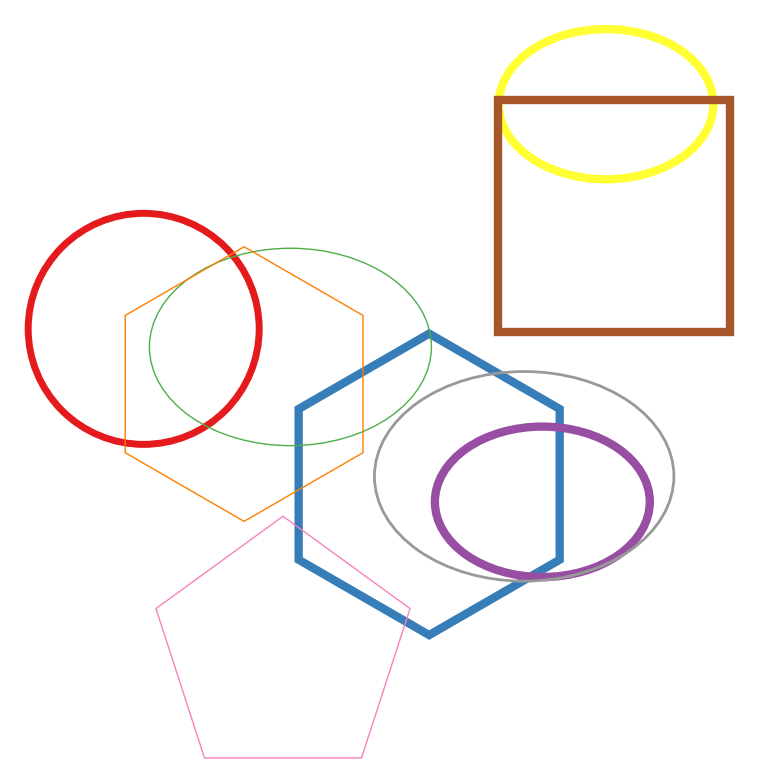[{"shape": "circle", "thickness": 2.5, "radius": 0.75, "center": [0.187, 0.573]}, {"shape": "hexagon", "thickness": 3, "radius": 0.98, "center": [0.557, 0.371]}, {"shape": "oval", "thickness": 0.5, "radius": 0.92, "center": [0.377, 0.549]}, {"shape": "oval", "thickness": 3, "radius": 0.7, "center": [0.704, 0.348]}, {"shape": "hexagon", "thickness": 0.5, "radius": 0.89, "center": [0.317, 0.501]}, {"shape": "oval", "thickness": 3, "radius": 0.7, "center": [0.787, 0.865]}, {"shape": "square", "thickness": 3, "radius": 0.75, "center": [0.797, 0.72]}, {"shape": "pentagon", "thickness": 0.5, "radius": 0.87, "center": [0.368, 0.156]}, {"shape": "oval", "thickness": 1, "radius": 0.97, "center": [0.681, 0.381]}]